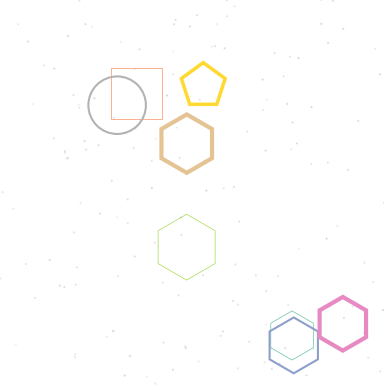[{"shape": "hexagon", "thickness": 0.5, "radius": 0.32, "center": [0.759, 0.129]}, {"shape": "square", "thickness": 0.5, "radius": 0.33, "center": [0.355, 0.756]}, {"shape": "hexagon", "thickness": 1.5, "radius": 0.36, "center": [0.763, 0.103]}, {"shape": "hexagon", "thickness": 3, "radius": 0.35, "center": [0.89, 0.159]}, {"shape": "hexagon", "thickness": 0.5, "radius": 0.43, "center": [0.485, 0.358]}, {"shape": "pentagon", "thickness": 2.5, "radius": 0.3, "center": [0.528, 0.778]}, {"shape": "hexagon", "thickness": 3, "radius": 0.38, "center": [0.485, 0.627]}, {"shape": "circle", "thickness": 1.5, "radius": 0.37, "center": [0.304, 0.727]}]